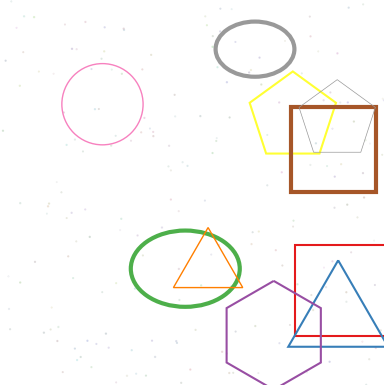[{"shape": "square", "thickness": 1.5, "radius": 0.59, "center": [0.883, 0.247]}, {"shape": "triangle", "thickness": 1.5, "radius": 0.75, "center": [0.878, 0.174]}, {"shape": "oval", "thickness": 3, "radius": 0.71, "center": [0.481, 0.302]}, {"shape": "hexagon", "thickness": 1.5, "radius": 0.71, "center": [0.711, 0.129]}, {"shape": "triangle", "thickness": 1, "radius": 0.52, "center": [0.54, 0.305]}, {"shape": "pentagon", "thickness": 1.5, "radius": 0.59, "center": [0.761, 0.697]}, {"shape": "square", "thickness": 3, "radius": 0.55, "center": [0.866, 0.611]}, {"shape": "circle", "thickness": 1, "radius": 0.53, "center": [0.266, 0.729]}, {"shape": "pentagon", "thickness": 0.5, "radius": 0.52, "center": [0.876, 0.689]}, {"shape": "oval", "thickness": 3, "radius": 0.51, "center": [0.662, 0.872]}]